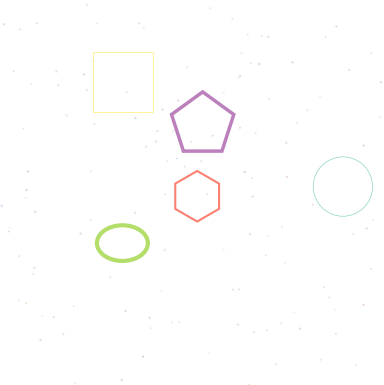[{"shape": "circle", "thickness": 0.5, "radius": 0.39, "center": [0.891, 0.515]}, {"shape": "hexagon", "thickness": 1.5, "radius": 0.33, "center": [0.512, 0.49]}, {"shape": "oval", "thickness": 3, "radius": 0.33, "center": [0.318, 0.369]}, {"shape": "pentagon", "thickness": 2.5, "radius": 0.43, "center": [0.526, 0.676]}, {"shape": "square", "thickness": 0.5, "radius": 0.39, "center": [0.32, 0.786]}]